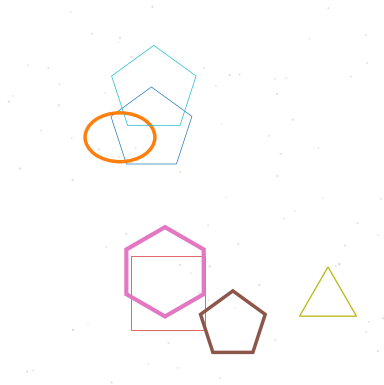[{"shape": "pentagon", "thickness": 0.5, "radius": 0.55, "center": [0.393, 0.664]}, {"shape": "oval", "thickness": 2.5, "radius": 0.45, "center": [0.312, 0.643]}, {"shape": "square", "thickness": 0.5, "radius": 0.48, "center": [0.437, 0.239]}, {"shape": "pentagon", "thickness": 2.5, "radius": 0.44, "center": [0.605, 0.156]}, {"shape": "hexagon", "thickness": 3, "radius": 0.58, "center": [0.429, 0.294]}, {"shape": "triangle", "thickness": 1, "radius": 0.43, "center": [0.852, 0.221]}, {"shape": "pentagon", "thickness": 0.5, "radius": 0.58, "center": [0.4, 0.767]}]